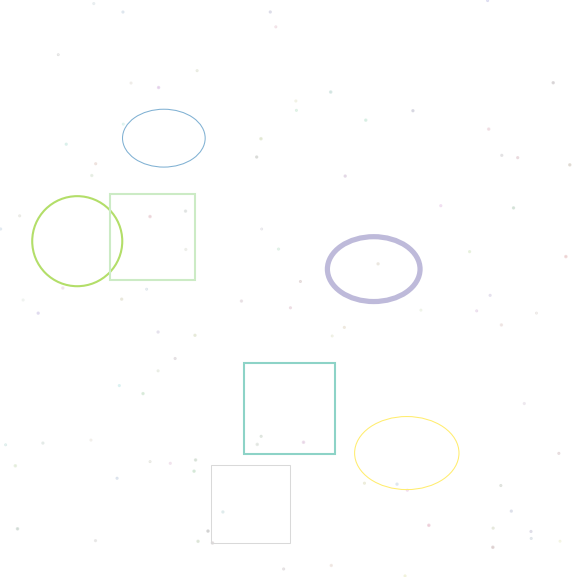[{"shape": "square", "thickness": 1, "radius": 0.39, "center": [0.501, 0.292]}, {"shape": "oval", "thickness": 2.5, "radius": 0.4, "center": [0.647, 0.533]}, {"shape": "oval", "thickness": 0.5, "radius": 0.36, "center": [0.284, 0.76]}, {"shape": "circle", "thickness": 1, "radius": 0.39, "center": [0.134, 0.581]}, {"shape": "square", "thickness": 0.5, "radius": 0.34, "center": [0.433, 0.127]}, {"shape": "square", "thickness": 1, "radius": 0.37, "center": [0.264, 0.588]}, {"shape": "oval", "thickness": 0.5, "radius": 0.45, "center": [0.704, 0.215]}]